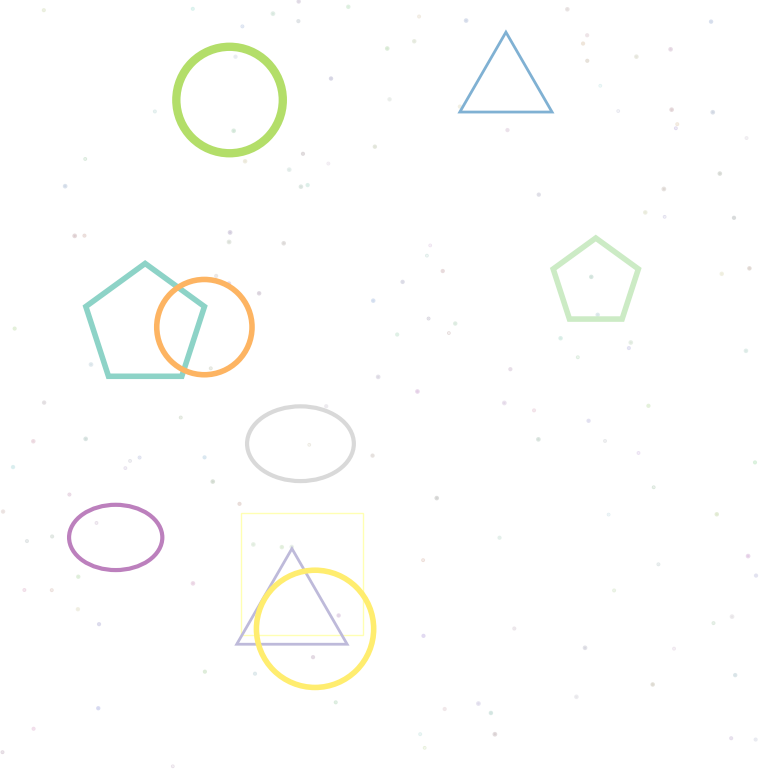[{"shape": "pentagon", "thickness": 2, "radius": 0.4, "center": [0.189, 0.577]}, {"shape": "square", "thickness": 0.5, "radius": 0.4, "center": [0.392, 0.255]}, {"shape": "triangle", "thickness": 1, "radius": 0.41, "center": [0.379, 0.205]}, {"shape": "triangle", "thickness": 1, "radius": 0.35, "center": [0.657, 0.889]}, {"shape": "circle", "thickness": 2, "radius": 0.31, "center": [0.265, 0.575]}, {"shape": "circle", "thickness": 3, "radius": 0.35, "center": [0.298, 0.87]}, {"shape": "oval", "thickness": 1.5, "radius": 0.35, "center": [0.39, 0.424]}, {"shape": "oval", "thickness": 1.5, "radius": 0.3, "center": [0.15, 0.302]}, {"shape": "pentagon", "thickness": 2, "radius": 0.29, "center": [0.774, 0.633]}, {"shape": "circle", "thickness": 2, "radius": 0.38, "center": [0.409, 0.183]}]